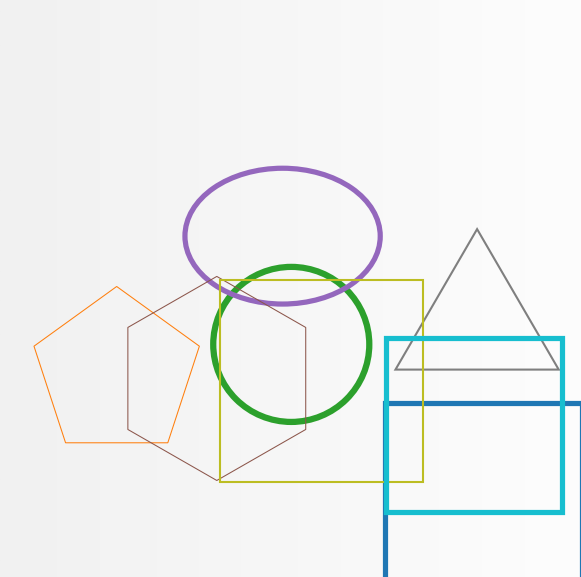[{"shape": "square", "thickness": 2.5, "radius": 0.84, "center": [0.832, 0.133]}, {"shape": "pentagon", "thickness": 0.5, "radius": 0.75, "center": [0.201, 0.353]}, {"shape": "circle", "thickness": 3, "radius": 0.67, "center": [0.501, 0.403]}, {"shape": "oval", "thickness": 2.5, "radius": 0.84, "center": [0.486, 0.59]}, {"shape": "hexagon", "thickness": 0.5, "radius": 0.88, "center": [0.373, 0.344]}, {"shape": "triangle", "thickness": 1, "radius": 0.81, "center": [0.821, 0.44]}, {"shape": "square", "thickness": 1, "radius": 0.87, "center": [0.553, 0.339]}, {"shape": "square", "thickness": 2.5, "radius": 0.76, "center": [0.815, 0.263]}]